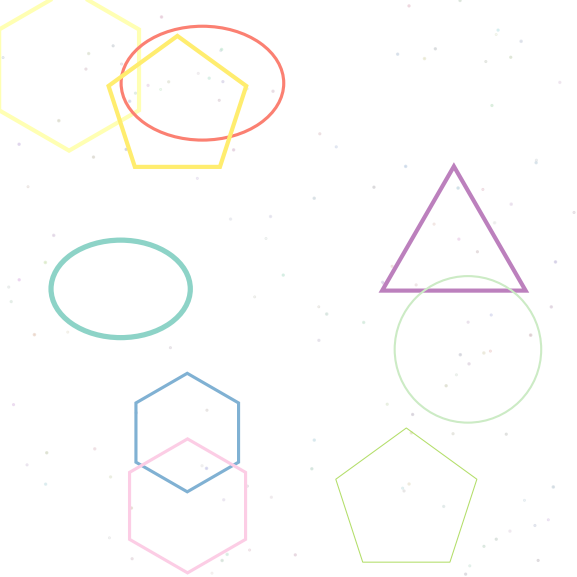[{"shape": "oval", "thickness": 2.5, "radius": 0.6, "center": [0.209, 0.499]}, {"shape": "hexagon", "thickness": 2, "radius": 0.7, "center": [0.12, 0.878]}, {"shape": "oval", "thickness": 1.5, "radius": 0.7, "center": [0.351, 0.855]}, {"shape": "hexagon", "thickness": 1.5, "radius": 0.51, "center": [0.324, 0.25]}, {"shape": "pentagon", "thickness": 0.5, "radius": 0.64, "center": [0.704, 0.13]}, {"shape": "hexagon", "thickness": 1.5, "radius": 0.58, "center": [0.325, 0.123]}, {"shape": "triangle", "thickness": 2, "radius": 0.72, "center": [0.786, 0.568]}, {"shape": "circle", "thickness": 1, "radius": 0.63, "center": [0.81, 0.394]}, {"shape": "pentagon", "thickness": 2, "radius": 0.63, "center": [0.307, 0.812]}]